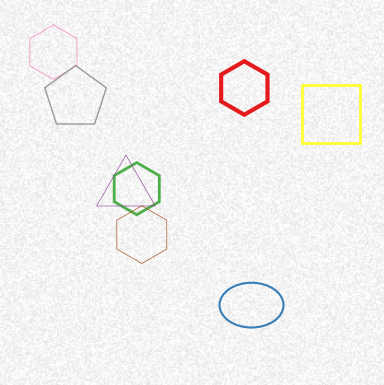[{"shape": "hexagon", "thickness": 3, "radius": 0.35, "center": [0.635, 0.771]}, {"shape": "oval", "thickness": 1.5, "radius": 0.42, "center": [0.653, 0.207]}, {"shape": "hexagon", "thickness": 2, "radius": 0.34, "center": [0.355, 0.51]}, {"shape": "triangle", "thickness": 0.5, "radius": 0.44, "center": [0.327, 0.509]}, {"shape": "square", "thickness": 2, "radius": 0.38, "center": [0.86, 0.704]}, {"shape": "hexagon", "thickness": 0.5, "radius": 0.37, "center": [0.368, 0.391]}, {"shape": "hexagon", "thickness": 0.5, "radius": 0.35, "center": [0.139, 0.865]}, {"shape": "pentagon", "thickness": 1, "radius": 0.42, "center": [0.196, 0.746]}]